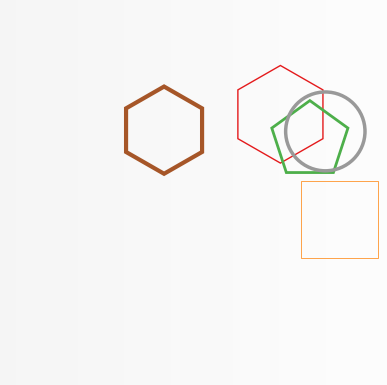[{"shape": "hexagon", "thickness": 1, "radius": 0.63, "center": [0.724, 0.703]}, {"shape": "pentagon", "thickness": 2, "radius": 0.52, "center": [0.8, 0.635]}, {"shape": "square", "thickness": 0.5, "radius": 0.5, "center": [0.876, 0.431]}, {"shape": "hexagon", "thickness": 3, "radius": 0.57, "center": [0.423, 0.662]}, {"shape": "circle", "thickness": 2.5, "radius": 0.51, "center": [0.84, 0.659]}]